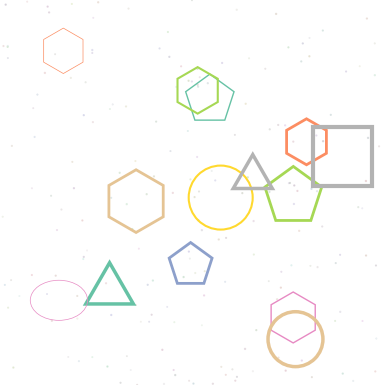[{"shape": "triangle", "thickness": 2.5, "radius": 0.36, "center": [0.285, 0.246]}, {"shape": "pentagon", "thickness": 1, "radius": 0.33, "center": [0.545, 0.741]}, {"shape": "hexagon", "thickness": 0.5, "radius": 0.29, "center": [0.165, 0.868]}, {"shape": "hexagon", "thickness": 2, "radius": 0.3, "center": [0.796, 0.632]}, {"shape": "pentagon", "thickness": 2, "radius": 0.29, "center": [0.495, 0.311]}, {"shape": "oval", "thickness": 0.5, "radius": 0.37, "center": [0.153, 0.22]}, {"shape": "hexagon", "thickness": 1, "radius": 0.33, "center": [0.761, 0.175]}, {"shape": "hexagon", "thickness": 1.5, "radius": 0.3, "center": [0.513, 0.765]}, {"shape": "pentagon", "thickness": 2, "radius": 0.39, "center": [0.762, 0.49]}, {"shape": "circle", "thickness": 1.5, "radius": 0.42, "center": [0.573, 0.487]}, {"shape": "hexagon", "thickness": 2, "radius": 0.41, "center": [0.353, 0.478]}, {"shape": "circle", "thickness": 2.5, "radius": 0.36, "center": [0.767, 0.119]}, {"shape": "square", "thickness": 3, "radius": 0.38, "center": [0.89, 0.594]}, {"shape": "triangle", "thickness": 2.5, "radius": 0.29, "center": [0.657, 0.54]}]